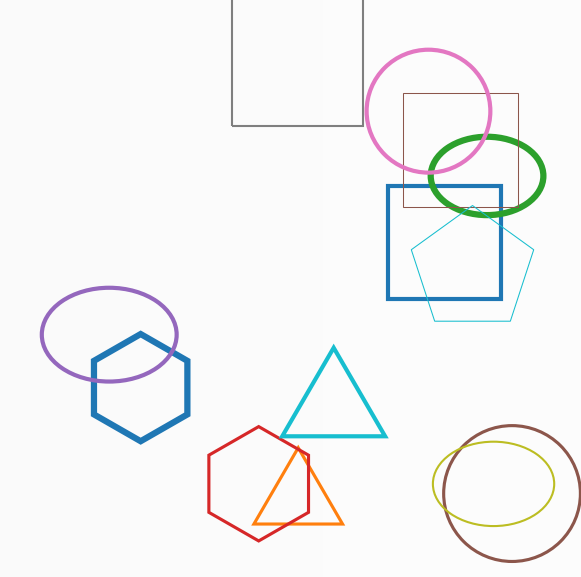[{"shape": "hexagon", "thickness": 3, "radius": 0.46, "center": [0.242, 0.328]}, {"shape": "square", "thickness": 2, "radius": 0.49, "center": [0.764, 0.579]}, {"shape": "triangle", "thickness": 1.5, "radius": 0.44, "center": [0.513, 0.136]}, {"shape": "oval", "thickness": 3, "radius": 0.48, "center": [0.838, 0.694]}, {"shape": "hexagon", "thickness": 1.5, "radius": 0.49, "center": [0.445, 0.161]}, {"shape": "oval", "thickness": 2, "radius": 0.58, "center": [0.188, 0.42]}, {"shape": "square", "thickness": 0.5, "radius": 0.49, "center": [0.792, 0.739]}, {"shape": "circle", "thickness": 1.5, "radius": 0.59, "center": [0.881, 0.145]}, {"shape": "circle", "thickness": 2, "radius": 0.53, "center": [0.737, 0.807]}, {"shape": "square", "thickness": 1, "radius": 0.56, "center": [0.512, 0.893]}, {"shape": "oval", "thickness": 1, "radius": 0.52, "center": [0.849, 0.161]}, {"shape": "triangle", "thickness": 2, "radius": 0.51, "center": [0.574, 0.295]}, {"shape": "pentagon", "thickness": 0.5, "radius": 0.55, "center": [0.813, 0.533]}]